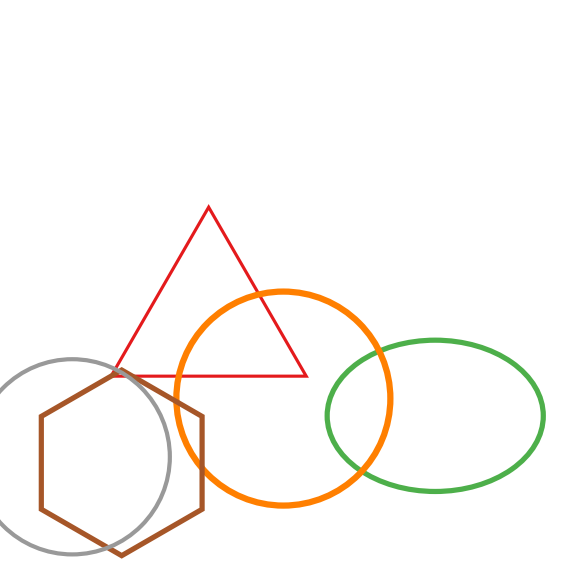[{"shape": "triangle", "thickness": 1.5, "radius": 0.98, "center": [0.361, 0.445]}, {"shape": "oval", "thickness": 2.5, "radius": 0.94, "center": [0.754, 0.279]}, {"shape": "circle", "thickness": 3, "radius": 0.93, "center": [0.491, 0.309]}, {"shape": "hexagon", "thickness": 2.5, "radius": 0.8, "center": [0.211, 0.198]}, {"shape": "circle", "thickness": 2, "radius": 0.85, "center": [0.125, 0.208]}]